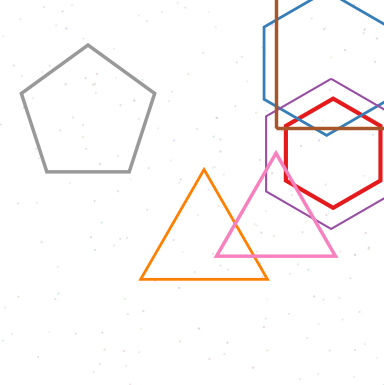[{"shape": "hexagon", "thickness": 3, "radius": 0.71, "center": [0.865, 0.602]}, {"shape": "hexagon", "thickness": 2, "radius": 0.94, "center": [0.848, 0.836]}, {"shape": "hexagon", "thickness": 1.5, "radius": 0.97, "center": [0.86, 0.6]}, {"shape": "triangle", "thickness": 2, "radius": 0.95, "center": [0.53, 0.37]}, {"shape": "square", "thickness": 2.5, "radius": 0.84, "center": [0.883, 0.836]}, {"shape": "triangle", "thickness": 2.5, "radius": 0.89, "center": [0.717, 0.424]}, {"shape": "pentagon", "thickness": 2.5, "radius": 0.91, "center": [0.229, 0.701]}]